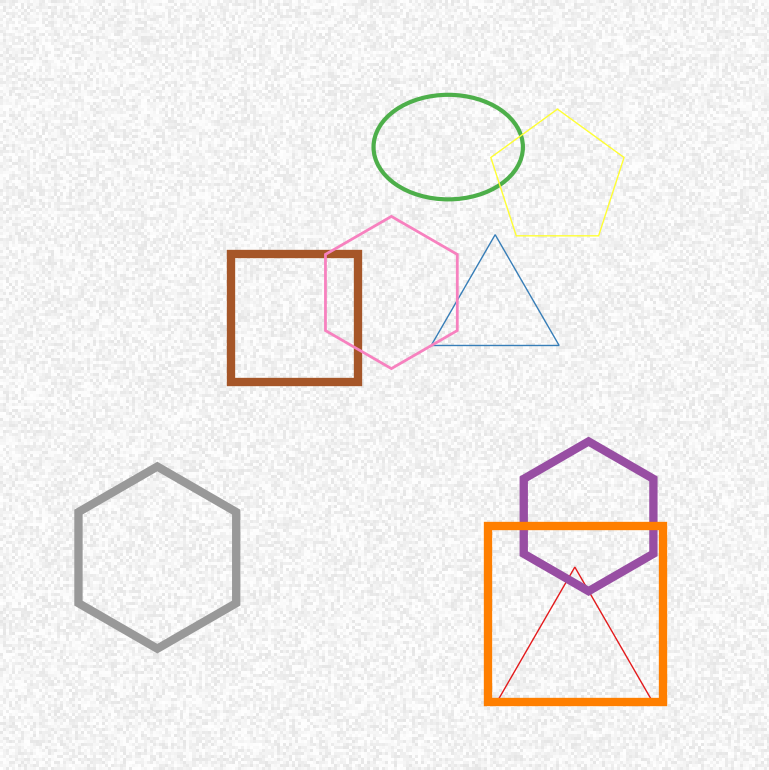[{"shape": "triangle", "thickness": 0.5, "radius": 0.59, "center": [0.747, 0.145]}, {"shape": "triangle", "thickness": 0.5, "radius": 0.48, "center": [0.643, 0.599]}, {"shape": "oval", "thickness": 1.5, "radius": 0.48, "center": [0.582, 0.809]}, {"shape": "hexagon", "thickness": 3, "radius": 0.49, "center": [0.764, 0.329]}, {"shape": "square", "thickness": 3, "radius": 0.57, "center": [0.748, 0.203]}, {"shape": "pentagon", "thickness": 0.5, "radius": 0.45, "center": [0.724, 0.767]}, {"shape": "square", "thickness": 3, "radius": 0.42, "center": [0.382, 0.587]}, {"shape": "hexagon", "thickness": 1, "radius": 0.49, "center": [0.508, 0.62]}, {"shape": "hexagon", "thickness": 3, "radius": 0.59, "center": [0.204, 0.276]}]